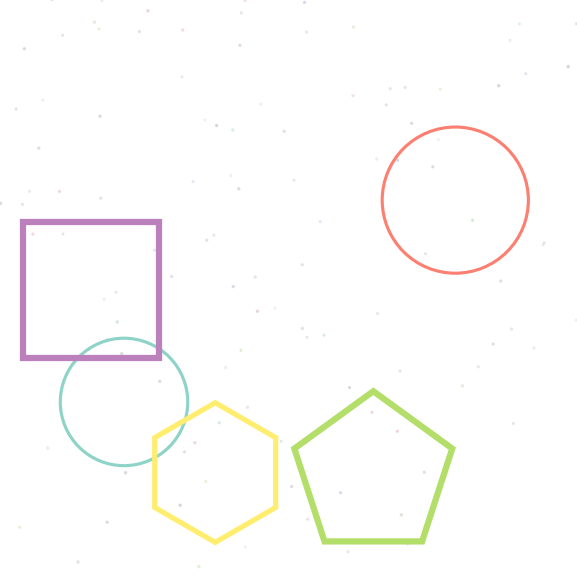[{"shape": "circle", "thickness": 1.5, "radius": 0.55, "center": [0.215, 0.303]}, {"shape": "circle", "thickness": 1.5, "radius": 0.63, "center": [0.788, 0.653]}, {"shape": "pentagon", "thickness": 3, "radius": 0.72, "center": [0.646, 0.178]}, {"shape": "square", "thickness": 3, "radius": 0.59, "center": [0.157, 0.497]}, {"shape": "hexagon", "thickness": 2.5, "radius": 0.6, "center": [0.373, 0.181]}]